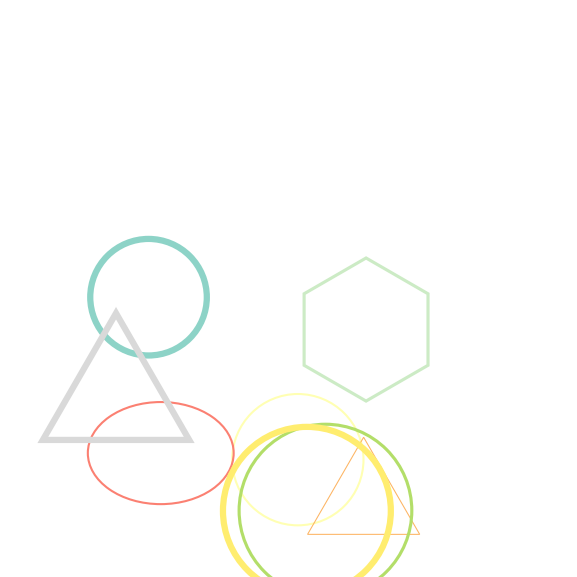[{"shape": "circle", "thickness": 3, "radius": 0.5, "center": [0.257, 0.485]}, {"shape": "circle", "thickness": 1, "radius": 0.57, "center": [0.516, 0.203]}, {"shape": "oval", "thickness": 1, "radius": 0.63, "center": [0.278, 0.215]}, {"shape": "triangle", "thickness": 0.5, "radius": 0.56, "center": [0.63, 0.13]}, {"shape": "circle", "thickness": 1.5, "radius": 0.75, "center": [0.564, 0.115]}, {"shape": "triangle", "thickness": 3, "radius": 0.73, "center": [0.201, 0.31]}, {"shape": "hexagon", "thickness": 1.5, "radius": 0.62, "center": [0.634, 0.429]}, {"shape": "circle", "thickness": 3, "radius": 0.73, "center": [0.531, 0.115]}]